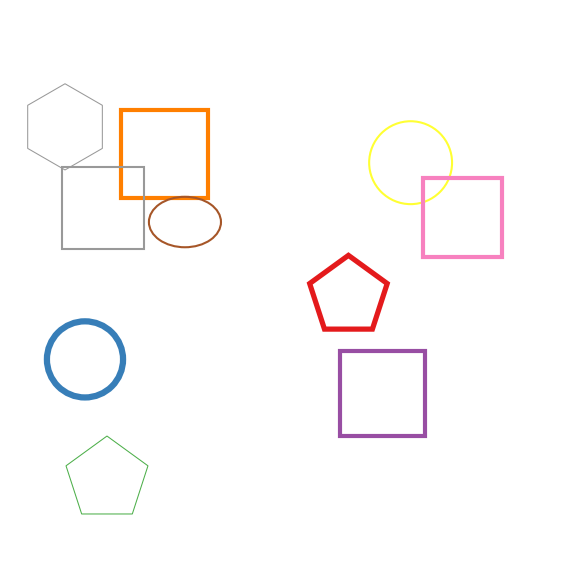[{"shape": "pentagon", "thickness": 2.5, "radius": 0.35, "center": [0.603, 0.486]}, {"shape": "circle", "thickness": 3, "radius": 0.33, "center": [0.147, 0.377]}, {"shape": "pentagon", "thickness": 0.5, "radius": 0.37, "center": [0.185, 0.169]}, {"shape": "square", "thickness": 2, "radius": 0.37, "center": [0.663, 0.318]}, {"shape": "square", "thickness": 2, "radius": 0.38, "center": [0.285, 0.733]}, {"shape": "circle", "thickness": 1, "radius": 0.36, "center": [0.711, 0.717]}, {"shape": "oval", "thickness": 1, "radius": 0.31, "center": [0.32, 0.615]}, {"shape": "square", "thickness": 2, "radius": 0.34, "center": [0.801, 0.622]}, {"shape": "square", "thickness": 1, "radius": 0.36, "center": [0.178, 0.639]}, {"shape": "hexagon", "thickness": 0.5, "radius": 0.37, "center": [0.113, 0.779]}]